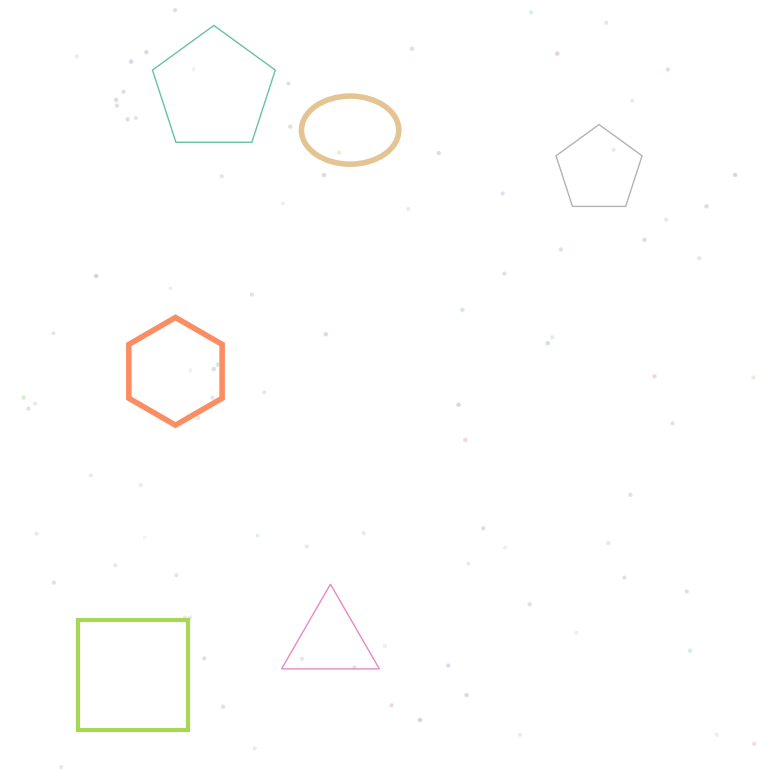[{"shape": "pentagon", "thickness": 0.5, "radius": 0.42, "center": [0.278, 0.883]}, {"shape": "hexagon", "thickness": 2, "radius": 0.35, "center": [0.228, 0.518]}, {"shape": "triangle", "thickness": 0.5, "radius": 0.37, "center": [0.429, 0.168]}, {"shape": "square", "thickness": 1.5, "radius": 0.36, "center": [0.173, 0.123]}, {"shape": "oval", "thickness": 2, "radius": 0.32, "center": [0.455, 0.831]}, {"shape": "pentagon", "thickness": 0.5, "radius": 0.29, "center": [0.778, 0.78]}]